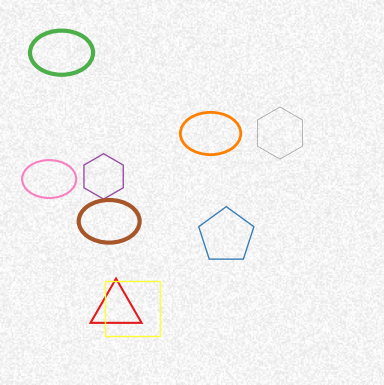[{"shape": "triangle", "thickness": 1.5, "radius": 0.38, "center": [0.301, 0.2]}, {"shape": "pentagon", "thickness": 1, "radius": 0.38, "center": [0.588, 0.388]}, {"shape": "oval", "thickness": 3, "radius": 0.41, "center": [0.16, 0.863]}, {"shape": "hexagon", "thickness": 1, "radius": 0.29, "center": [0.269, 0.542]}, {"shape": "oval", "thickness": 2, "radius": 0.39, "center": [0.547, 0.653]}, {"shape": "square", "thickness": 1, "radius": 0.36, "center": [0.343, 0.199]}, {"shape": "oval", "thickness": 3, "radius": 0.4, "center": [0.284, 0.425]}, {"shape": "oval", "thickness": 1.5, "radius": 0.35, "center": [0.128, 0.535]}, {"shape": "hexagon", "thickness": 0.5, "radius": 0.34, "center": [0.727, 0.654]}]